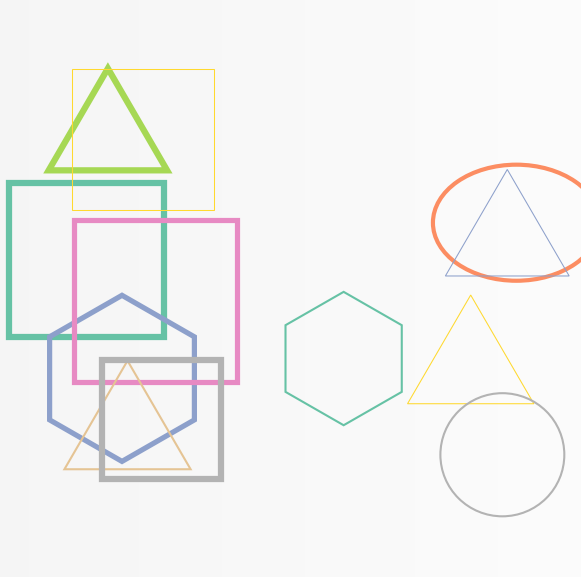[{"shape": "hexagon", "thickness": 1, "radius": 0.58, "center": [0.591, 0.378]}, {"shape": "square", "thickness": 3, "radius": 0.67, "center": [0.148, 0.549]}, {"shape": "oval", "thickness": 2, "radius": 0.72, "center": [0.888, 0.613]}, {"shape": "triangle", "thickness": 0.5, "radius": 0.61, "center": [0.873, 0.583]}, {"shape": "hexagon", "thickness": 2.5, "radius": 0.72, "center": [0.21, 0.344]}, {"shape": "square", "thickness": 2.5, "radius": 0.7, "center": [0.267, 0.478]}, {"shape": "triangle", "thickness": 3, "radius": 0.59, "center": [0.186, 0.763]}, {"shape": "triangle", "thickness": 0.5, "radius": 0.63, "center": [0.81, 0.363]}, {"shape": "square", "thickness": 0.5, "radius": 0.61, "center": [0.245, 0.758]}, {"shape": "triangle", "thickness": 1, "radius": 0.63, "center": [0.219, 0.249]}, {"shape": "circle", "thickness": 1, "radius": 0.53, "center": [0.864, 0.212]}, {"shape": "square", "thickness": 3, "radius": 0.51, "center": [0.277, 0.273]}]